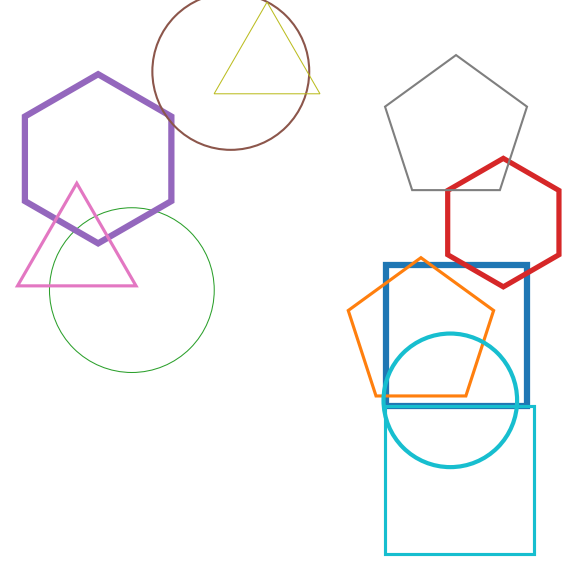[{"shape": "square", "thickness": 3, "radius": 0.61, "center": [0.79, 0.418]}, {"shape": "pentagon", "thickness": 1.5, "radius": 0.66, "center": [0.729, 0.421]}, {"shape": "circle", "thickness": 0.5, "radius": 0.71, "center": [0.228, 0.497]}, {"shape": "hexagon", "thickness": 2.5, "radius": 0.56, "center": [0.872, 0.614]}, {"shape": "hexagon", "thickness": 3, "radius": 0.73, "center": [0.17, 0.724]}, {"shape": "circle", "thickness": 1, "radius": 0.68, "center": [0.4, 0.875]}, {"shape": "triangle", "thickness": 1.5, "radius": 0.59, "center": [0.133, 0.563]}, {"shape": "pentagon", "thickness": 1, "radius": 0.65, "center": [0.79, 0.774]}, {"shape": "triangle", "thickness": 0.5, "radius": 0.53, "center": [0.462, 0.89]}, {"shape": "square", "thickness": 1.5, "radius": 0.64, "center": [0.796, 0.168]}, {"shape": "circle", "thickness": 2, "radius": 0.58, "center": [0.78, 0.306]}]